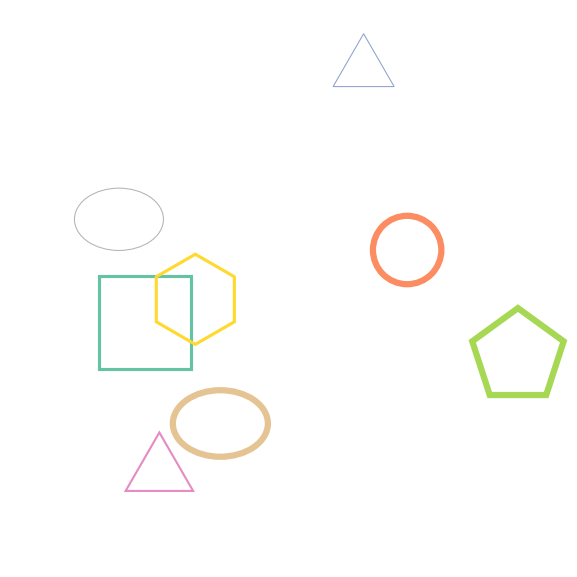[{"shape": "square", "thickness": 1.5, "radius": 0.4, "center": [0.251, 0.441]}, {"shape": "circle", "thickness": 3, "radius": 0.3, "center": [0.705, 0.566]}, {"shape": "triangle", "thickness": 0.5, "radius": 0.31, "center": [0.63, 0.88]}, {"shape": "triangle", "thickness": 1, "radius": 0.34, "center": [0.276, 0.183]}, {"shape": "pentagon", "thickness": 3, "radius": 0.42, "center": [0.897, 0.382]}, {"shape": "hexagon", "thickness": 1.5, "radius": 0.39, "center": [0.338, 0.481]}, {"shape": "oval", "thickness": 3, "radius": 0.41, "center": [0.382, 0.266]}, {"shape": "oval", "thickness": 0.5, "radius": 0.39, "center": [0.206, 0.619]}]